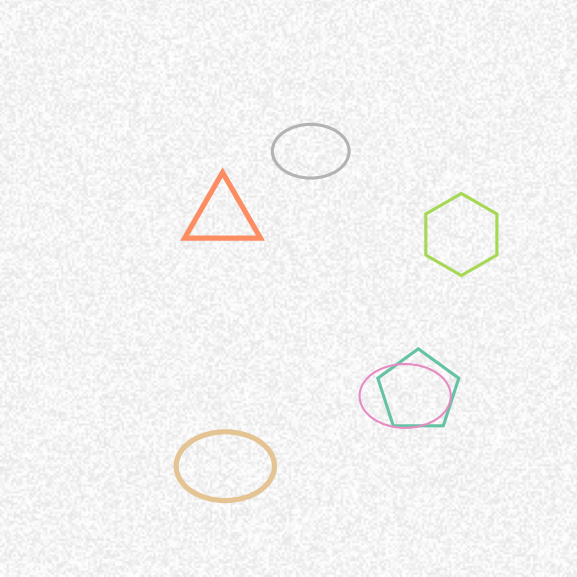[{"shape": "pentagon", "thickness": 1.5, "radius": 0.37, "center": [0.724, 0.321]}, {"shape": "triangle", "thickness": 2.5, "radius": 0.38, "center": [0.385, 0.625]}, {"shape": "oval", "thickness": 1, "radius": 0.39, "center": [0.702, 0.313]}, {"shape": "hexagon", "thickness": 1.5, "radius": 0.36, "center": [0.799, 0.593]}, {"shape": "oval", "thickness": 2.5, "radius": 0.43, "center": [0.39, 0.192]}, {"shape": "oval", "thickness": 1.5, "radius": 0.33, "center": [0.538, 0.737]}]